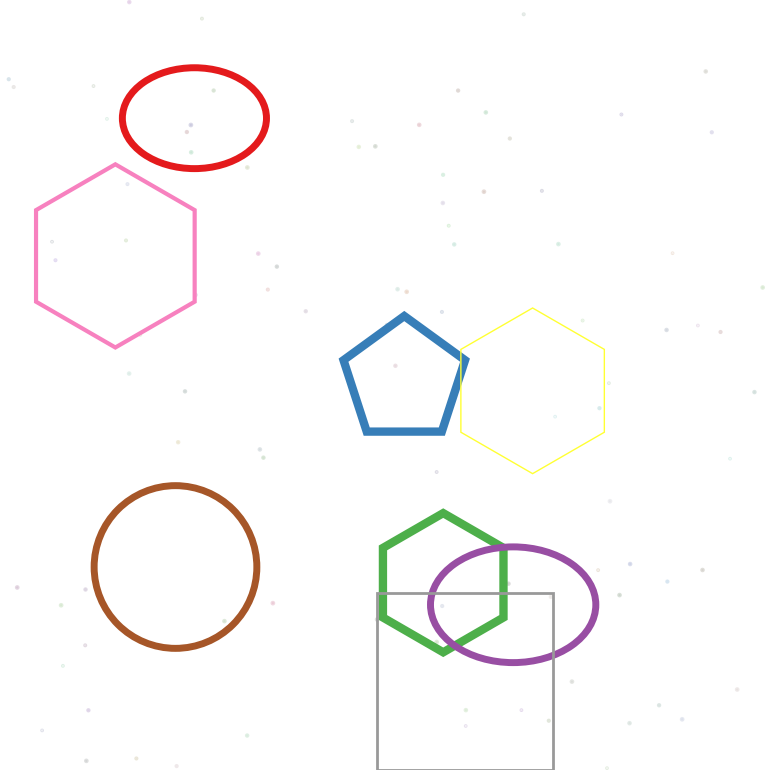[{"shape": "oval", "thickness": 2.5, "radius": 0.47, "center": [0.252, 0.847]}, {"shape": "pentagon", "thickness": 3, "radius": 0.41, "center": [0.525, 0.507]}, {"shape": "hexagon", "thickness": 3, "radius": 0.45, "center": [0.576, 0.243]}, {"shape": "oval", "thickness": 2.5, "radius": 0.54, "center": [0.666, 0.215]}, {"shape": "hexagon", "thickness": 0.5, "radius": 0.54, "center": [0.692, 0.492]}, {"shape": "circle", "thickness": 2.5, "radius": 0.53, "center": [0.228, 0.264]}, {"shape": "hexagon", "thickness": 1.5, "radius": 0.59, "center": [0.15, 0.668]}, {"shape": "square", "thickness": 1, "radius": 0.57, "center": [0.604, 0.115]}]